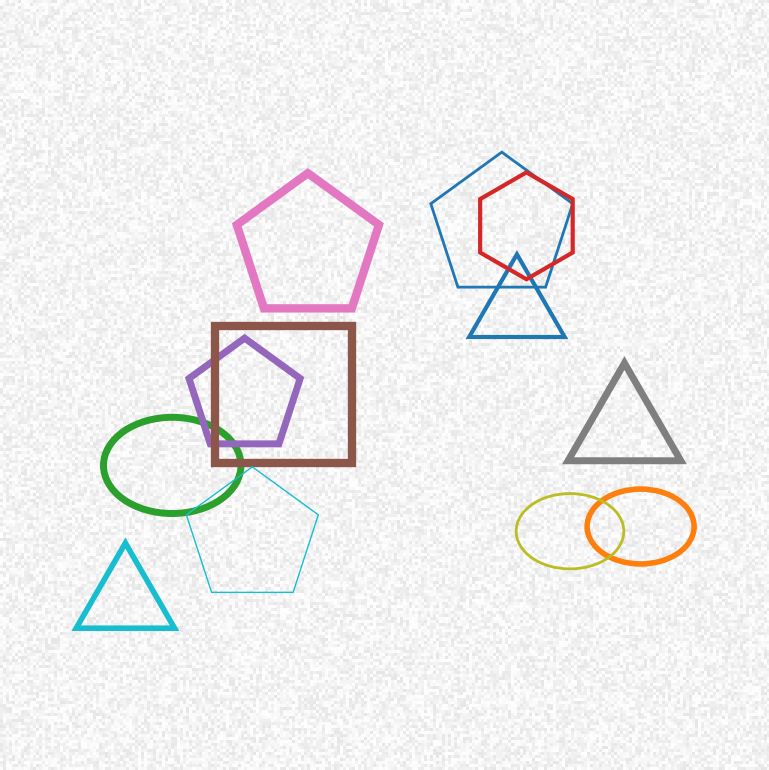[{"shape": "triangle", "thickness": 1.5, "radius": 0.36, "center": [0.671, 0.598]}, {"shape": "pentagon", "thickness": 1, "radius": 0.48, "center": [0.652, 0.705]}, {"shape": "oval", "thickness": 2, "radius": 0.35, "center": [0.832, 0.316]}, {"shape": "oval", "thickness": 2.5, "radius": 0.45, "center": [0.224, 0.396]}, {"shape": "hexagon", "thickness": 1.5, "radius": 0.35, "center": [0.684, 0.707]}, {"shape": "pentagon", "thickness": 2.5, "radius": 0.38, "center": [0.318, 0.485]}, {"shape": "square", "thickness": 3, "radius": 0.45, "center": [0.368, 0.488]}, {"shape": "pentagon", "thickness": 3, "radius": 0.49, "center": [0.4, 0.678]}, {"shape": "triangle", "thickness": 2.5, "radius": 0.42, "center": [0.811, 0.444]}, {"shape": "oval", "thickness": 1, "radius": 0.35, "center": [0.74, 0.31]}, {"shape": "pentagon", "thickness": 0.5, "radius": 0.45, "center": [0.328, 0.304]}, {"shape": "triangle", "thickness": 2, "radius": 0.37, "center": [0.163, 0.221]}]